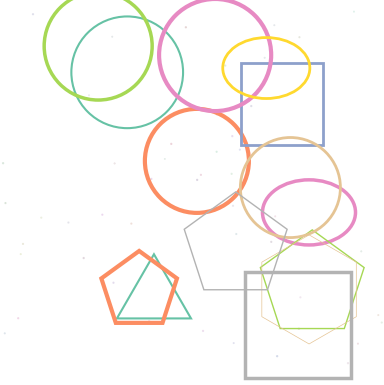[{"shape": "circle", "thickness": 1.5, "radius": 0.73, "center": [0.33, 0.812]}, {"shape": "triangle", "thickness": 1.5, "radius": 0.56, "center": [0.4, 0.228]}, {"shape": "pentagon", "thickness": 3, "radius": 0.52, "center": [0.361, 0.245]}, {"shape": "circle", "thickness": 3, "radius": 0.68, "center": [0.511, 0.582]}, {"shape": "square", "thickness": 2, "radius": 0.54, "center": [0.732, 0.73]}, {"shape": "oval", "thickness": 2.5, "radius": 0.6, "center": [0.803, 0.448]}, {"shape": "circle", "thickness": 3, "radius": 0.73, "center": [0.559, 0.857]}, {"shape": "circle", "thickness": 2.5, "radius": 0.7, "center": [0.255, 0.88]}, {"shape": "pentagon", "thickness": 1, "radius": 0.71, "center": [0.811, 0.261]}, {"shape": "oval", "thickness": 2, "radius": 0.57, "center": [0.692, 0.823]}, {"shape": "circle", "thickness": 2, "radius": 0.65, "center": [0.754, 0.513]}, {"shape": "hexagon", "thickness": 0.5, "radius": 0.71, "center": [0.803, 0.248]}, {"shape": "pentagon", "thickness": 1, "radius": 0.7, "center": [0.612, 0.361]}, {"shape": "square", "thickness": 2.5, "radius": 0.69, "center": [0.774, 0.156]}]